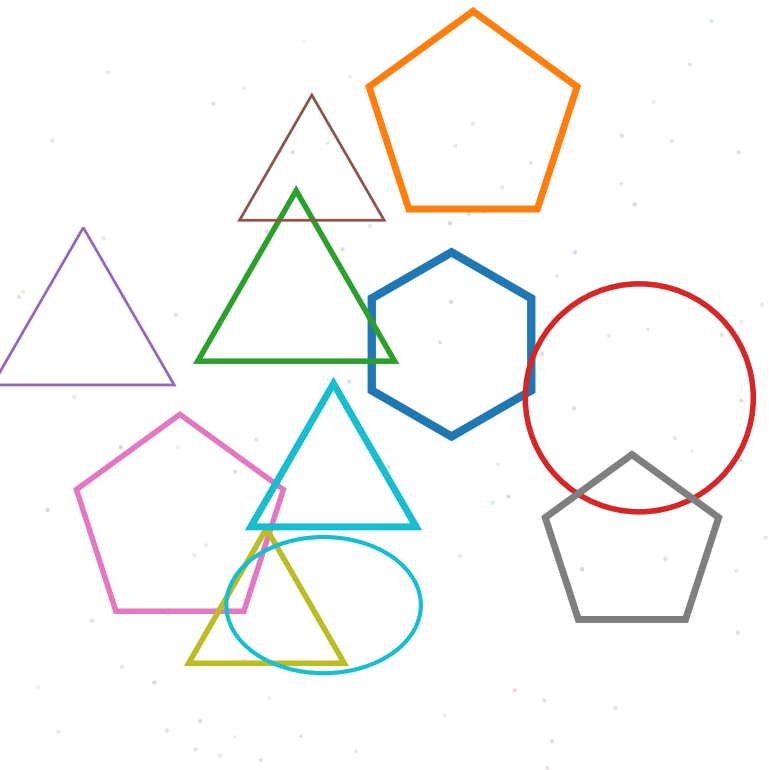[{"shape": "hexagon", "thickness": 3, "radius": 0.6, "center": [0.586, 0.553]}, {"shape": "pentagon", "thickness": 2.5, "radius": 0.71, "center": [0.614, 0.843]}, {"shape": "triangle", "thickness": 2, "radius": 0.74, "center": [0.385, 0.605]}, {"shape": "circle", "thickness": 2, "radius": 0.74, "center": [0.83, 0.483]}, {"shape": "triangle", "thickness": 1, "radius": 0.68, "center": [0.108, 0.568]}, {"shape": "triangle", "thickness": 1, "radius": 0.54, "center": [0.405, 0.768]}, {"shape": "pentagon", "thickness": 2, "radius": 0.71, "center": [0.234, 0.321]}, {"shape": "pentagon", "thickness": 2.5, "radius": 0.59, "center": [0.821, 0.291]}, {"shape": "triangle", "thickness": 2, "radius": 0.58, "center": [0.346, 0.197]}, {"shape": "triangle", "thickness": 2.5, "radius": 0.62, "center": [0.433, 0.378]}, {"shape": "oval", "thickness": 1.5, "radius": 0.63, "center": [0.42, 0.214]}]